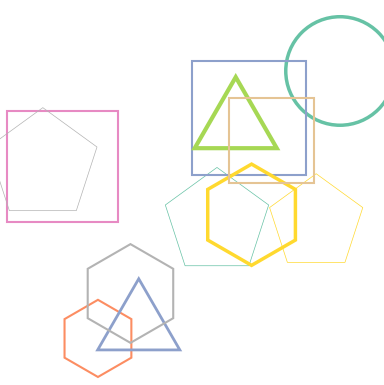[{"shape": "pentagon", "thickness": 0.5, "radius": 0.71, "center": [0.564, 0.424]}, {"shape": "circle", "thickness": 2.5, "radius": 0.7, "center": [0.883, 0.816]}, {"shape": "hexagon", "thickness": 1.5, "radius": 0.5, "center": [0.254, 0.121]}, {"shape": "triangle", "thickness": 2, "radius": 0.62, "center": [0.36, 0.153]}, {"shape": "square", "thickness": 1.5, "radius": 0.74, "center": [0.647, 0.694]}, {"shape": "square", "thickness": 1.5, "radius": 0.72, "center": [0.162, 0.568]}, {"shape": "triangle", "thickness": 3, "radius": 0.62, "center": [0.612, 0.677]}, {"shape": "hexagon", "thickness": 2.5, "radius": 0.66, "center": [0.653, 0.442]}, {"shape": "pentagon", "thickness": 0.5, "radius": 0.64, "center": [0.821, 0.422]}, {"shape": "square", "thickness": 1.5, "radius": 0.55, "center": [0.705, 0.635]}, {"shape": "pentagon", "thickness": 0.5, "radius": 0.74, "center": [0.111, 0.572]}, {"shape": "hexagon", "thickness": 1.5, "radius": 0.64, "center": [0.339, 0.238]}]